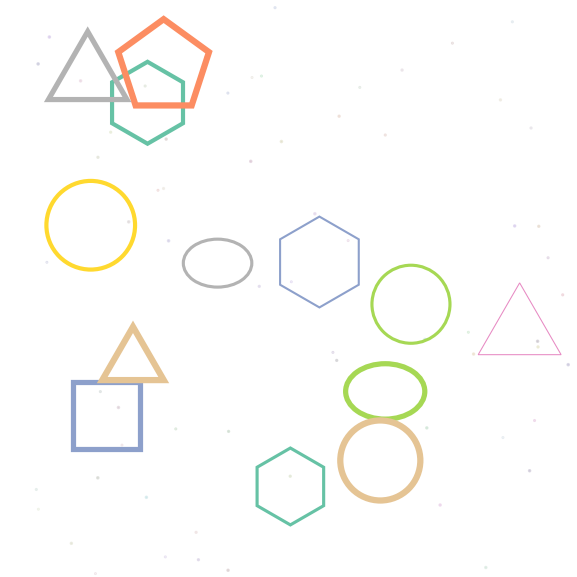[{"shape": "hexagon", "thickness": 1.5, "radius": 0.33, "center": [0.503, 0.157]}, {"shape": "hexagon", "thickness": 2, "radius": 0.35, "center": [0.255, 0.821]}, {"shape": "pentagon", "thickness": 3, "radius": 0.41, "center": [0.283, 0.883]}, {"shape": "hexagon", "thickness": 1, "radius": 0.39, "center": [0.553, 0.545]}, {"shape": "square", "thickness": 2.5, "radius": 0.29, "center": [0.185, 0.28]}, {"shape": "triangle", "thickness": 0.5, "radius": 0.41, "center": [0.9, 0.426]}, {"shape": "circle", "thickness": 1.5, "radius": 0.34, "center": [0.712, 0.472]}, {"shape": "oval", "thickness": 2.5, "radius": 0.34, "center": [0.667, 0.321]}, {"shape": "circle", "thickness": 2, "radius": 0.38, "center": [0.157, 0.609]}, {"shape": "triangle", "thickness": 3, "radius": 0.31, "center": [0.23, 0.372]}, {"shape": "circle", "thickness": 3, "radius": 0.35, "center": [0.659, 0.202]}, {"shape": "oval", "thickness": 1.5, "radius": 0.3, "center": [0.377, 0.543]}, {"shape": "triangle", "thickness": 2.5, "radius": 0.39, "center": [0.152, 0.866]}]